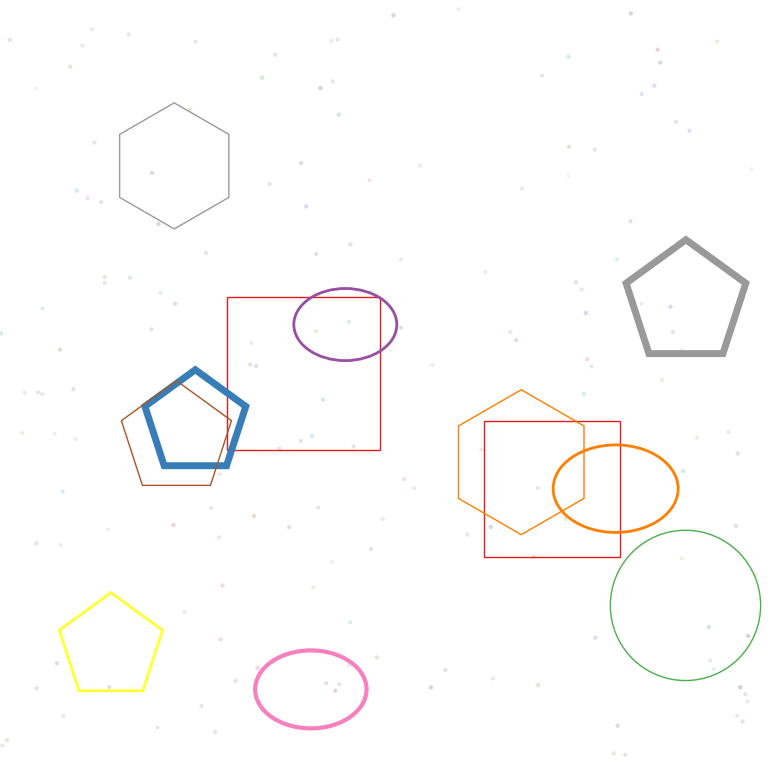[{"shape": "square", "thickness": 0.5, "radius": 0.5, "center": [0.394, 0.515]}, {"shape": "square", "thickness": 0.5, "radius": 0.44, "center": [0.717, 0.365]}, {"shape": "pentagon", "thickness": 2.5, "radius": 0.34, "center": [0.254, 0.451]}, {"shape": "circle", "thickness": 0.5, "radius": 0.49, "center": [0.89, 0.214]}, {"shape": "oval", "thickness": 1, "radius": 0.33, "center": [0.448, 0.579]}, {"shape": "oval", "thickness": 1, "radius": 0.41, "center": [0.8, 0.365]}, {"shape": "hexagon", "thickness": 0.5, "radius": 0.47, "center": [0.677, 0.4]}, {"shape": "pentagon", "thickness": 1, "radius": 0.35, "center": [0.144, 0.16]}, {"shape": "pentagon", "thickness": 0.5, "radius": 0.38, "center": [0.229, 0.43]}, {"shape": "oval", "thickness": 1.5, "radius": 0.36, "center": [0.404, 0.105]}, {"shape": "pentagon", "thickness": 2.5, "radius": 0.41, "center": [0.891, 0.607]}, {"shape": "hexagon", "thickness": 0.5, "radius": 0.41, "center": [0.226, 0.785]}]